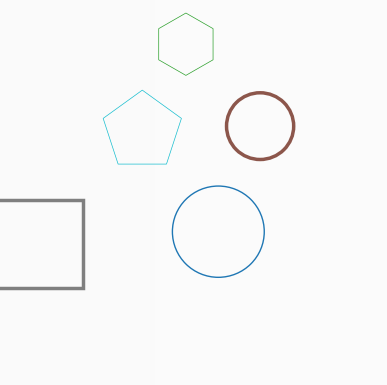[{"shape": "circle", "thickness": 1, "radius": 0.59, "center": [0.563, 0.398]}, {"shape": "hexagon", "thickness": 0.5, "radius": 0.4, "center": [0.48, 0.885]}, {"shape": "circle", "thickness": 2.5, "radius": 0.43, "center": [0.671, 0.672]}, {"shape": "square", "thickness": 2.5, "radius": 0.57, "center": [0.102, 0.366]}, {"shape": "pentagon", "thickness": 0.5, "radius": 0.53, "center": [0.367, 0.66]}]